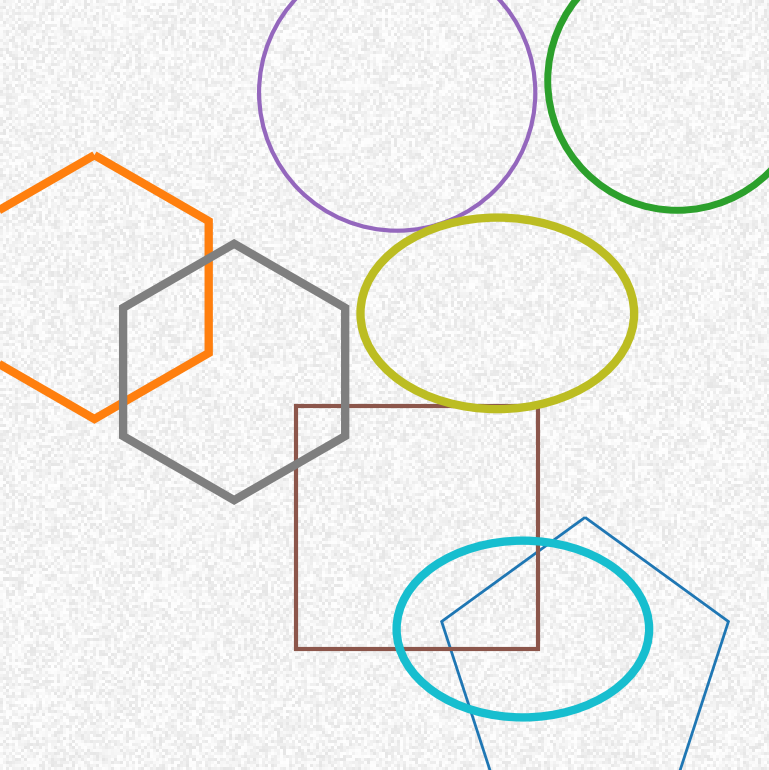[{"shape": "pentagon", "thickness": 1, "radius": 0.98, "center": [0.76, 0.132]}, {"shape": "hexagon", "thickness": 3, "radius": 0.86, "center": [0.123, 0.627]}, {"shape": "circle", "thickness": 2.5, "radius": 0.84, "center": [0.88, 0.895]}, {"shape": "circle", "thickness": 1.5, "radius": 0.9, "center": [0.516, 0.88]}, {"shape": "square", "thickness": 1.5, "radius": 0.79, "center": [0.542, 0.315]}, {"shape": "hexagon", "thickness": 3, "radius": 0.83, "center": [0.304, 0.517]}, {"shape": "oval", "thickness": 3, "radius": 0.89, "center": [0.646, 0.593]}, {"shape": "oval", "thickness": 3, "radius": 0.82, "center": [0.679, 0.183]}]